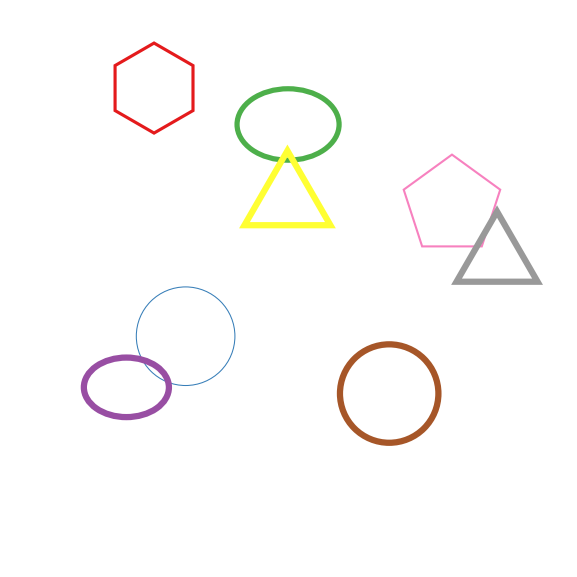[{"shape": "hexagon", "thickness": 1.5, "radius": 0.39, "center": [0.267, 0.847]}, {"shape": "circle", "thickness": 0.5, "radius": 0.43, "center": [0.321, 0.417]}, {"shape": "oval", "thickness": 2.5, "radius": 0.44, "center": [0.499, 0.784]}, {"shape": "oval", "thickness": 3, "radius": 0.37, "center": [0.219, 0.328]}, {"shape": "triangle", "thickness": 3, "radius": 0.43, "center": [0.498, 0.652]}, {"shape": "circle", "thickness": 3, "radius": 0.43, "center": [0.674, 0.318]}, {"shape": "pentagon", "thickness": 1, "radius": 0.44, "center": [0.783, 0.644]}, {"shape": "triangle", "thickness": 3, "radius": 0.41, "center": [0.861, 0.552]}]